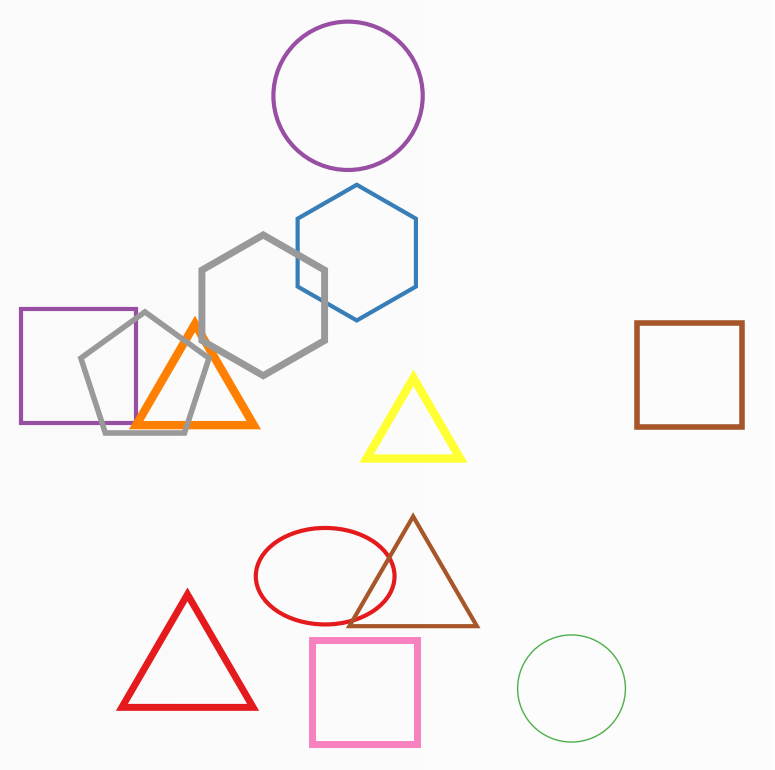[{"shape": "oval", "thickness": 1.5, "radius": 0.45, "center": [0.42, 0.252]}, {"shape": "triangle", "thickness": 2.5, "radius": 0.49, "center": [0.242, 0.13]}, {"shape": "hexagon", "thickness": 1.5, "radius": 0.44, "center": [0.46, 0.672]}, {"shape": "circle", "thickness": 0.5, "radius": 0.35, "center": [0.737, 0.106]}, {"shape": "circle", "thickness": 1.5, "radius": 0.48, "center": [0.449, 0.876]}, {"shape": "square", "thickness": 1.5, "radius": 0.37, "center": [0.102, 0.525]}, {"shape": "triangle", "thickness": 3, "radius": 0.44, "center": [0.252, 0.492]}, {"shape": "triangle", "thickness": 3, "radius": 0.35, "center": [0.533, 0.439]}, {"shape": "triangle", "thickness": 1.5, "radius": 0.48, "center": [0.533, 0.234]}, {"shape": "square", "thickness": 2, "radius": 0.34, "center": [0.889, 0.513]}, {"shape": "square", "thickness": 2.5, "radius": 0.34, "center": [0.471, 0.101]}, {"shape": "pentagon", "thickness": 2, "radius": 0.43, "center": [0.187, 0.508]}, {"shape": "hexagon", "thickness": 2.5, "radius": 0.46, "center": [0.34, 0.603]}]